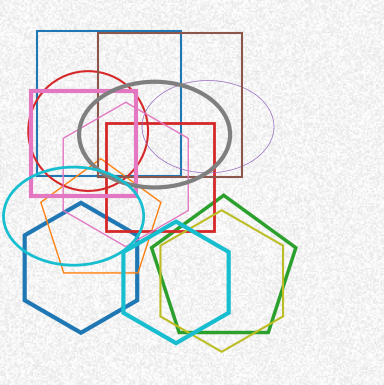[{"shape": "square", "thickness": 1.5, "radius": 0.94, "center": [0.283, 0.732]}, {"shape": "hexagon", "thickness": 3, "radius": 0.84, "center": [0.21, 0.304]}, {"shape": "pentagon", "thickness": 1, "radius": 0.82, "center": [0.262, 0.424]}, {"shape": "pentagon", "thickness": 2.5, "radius": 0.98, "center": [0.581, 0.296]}, {"shape": "circle", "thickness": 1.5, "radius": 0.78, "center": [0.229, 0.66]}, {"shape": "square", "thickness": 2, "radius": 0.7, "center": [0.416, 0.54]}, {"shape": "oval", "thickness": 0.5, "radius": 0.86, "center": [0.54, 0.671]}, {"shape": "square", "thickness": 1.5, "radius": 0.93, "center": [0.442, 0.727]}, {"shape": "square", "thickness": 3, "radius": 0.68, "center": [0.217, 0.627]}, {"shape": "hexagon", "thickness": 1, "radius": 0.94, "center": [0.327, 0.547]}, {"shape": "oval", "thickness": 3, "radius": 0.98, "center": [0.402, 0.65]}, {"shape": "hexagon", "thickness": 1.5, "radius": 0.92, "center": [0.576, 0.27]}, {"shape": "oval", "thickness": 2, "radius": 0.91, "center": [0.191, 0.439]}, {"shape": "hexagon", "thickness": 3, "radius": 0.79, "center": [0.457, 0.267]}]